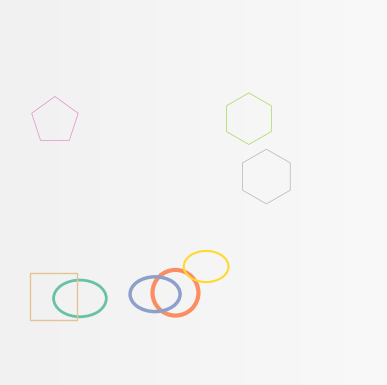[{"shape": "oval", "thickness": 2, "radius": 0.34, "center": [0.206, 0.225]}, {"shape": "circle", "thickness": 3, "radius": 0.3, "center": [0.453, 0.24]}, {"shape": "oval", "thickness": 2.5, "radius": 0.32, "center": [0.4, 0.236]}, {"shape": "pentagon", "thickness": 0.5, "radius": 0.32, "center": [0.142, 0.686]}, {"shape": "hexagon", "thickness": 0.5, "radius": 0.33, "center": [0.642, 0.692]}, {"shape": "oval", "thickness": 1.5, "radius": 0.29, "center": [0.532, 0.308]}, {"shape": "square", "thickness": 1, "radius": 0.3, "center": [0.139, 0.23]}, {"shape": "hexagon", "thickness": 0.5, "radius": 0.36, "center": [0.687, 0.541]}]